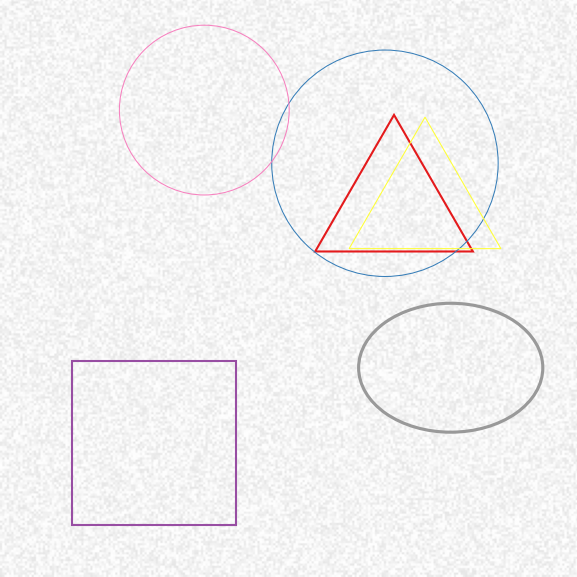[{"shape": "triangle", "thickness": 1, "radius": 0.79, "center": [0.682, 0.643]}, {"shape": "circle", "thickness": 0.5, "radius": 0.98, "center": [0.667, 0.716]}, {"shape": "square", "thickness": 1, "radius": 0.71, "center": [0.267, 0.232]}, {"shape": "triangle", "thickness": 0.5, "radius": 0.76, "center": [0.736, 0.644]}, {"shape": "circle", "thickness": 0.5, "radius": 0.73, "center": [0.354, 0.809]}, {"shape": "oval", "thickness": 1.5, "radius": 0.8, "center": [0.78, 0.362]}]